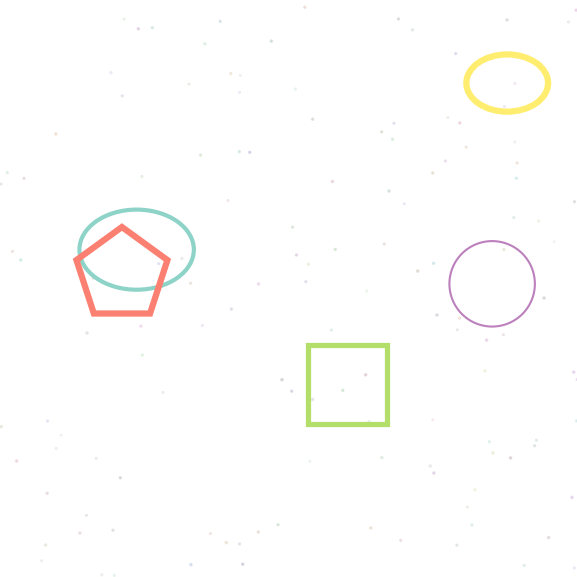[{"shape": "oval", "thickness": 2, "radius": 0.5, "center": [0.237, 0.567]}, {"shape": "pentagon", "thickness": 3, "radius": 0.41, "center": [0.211, 0.523]}, {"shape": "square", "thickness": 2.5, "radius": 0.34, "center": [0.601, 0.333]}, {"shape": "circle", "thickness": 1, "radius": 0.37, "center": [0.852, 0.508]}, {"shape": "oval", "thickness": 3, "radius": 0.35, "center": [0.878, 0.855]}]